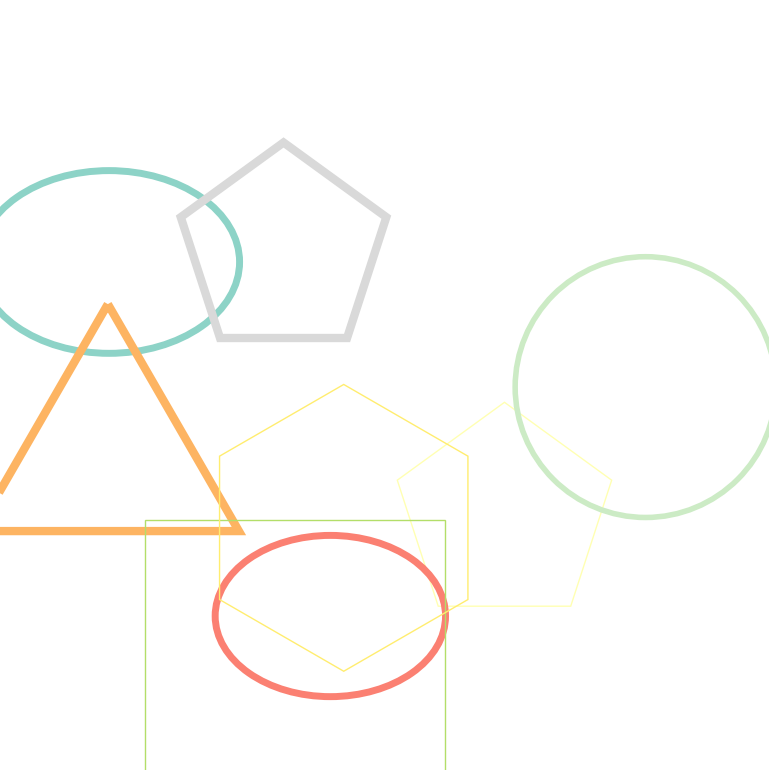[{"shape": "oval", "thickness": 2.5, "radius": 0.85, "center": [0.142, 0.66]}, {"shape": "pentagon", "thickness": 0.5, "radius": 0.73, "center": [0.655, 0.331]}, {"shape": "oval", "thickness": 2.5, "radius": 0.75, "center": [0.429, 0.2]}, {"shape": "triangle", "thickness": 3, "radius": 0.98, "center": [0.14, 0.409]}, {"shape": "square", "thickness": 0.5, "radius": 0.97, "center": [0.383, 0.13]}, {"shape": "pentagon", "thickness": 3, "radius": 0.7, "center": [0.368, 0.675]}, {"shape": "circle", "thickness": 2, "radius": 0.85, "center": [0.838, 0.497]}, {"shape": "hexagon", "thickness": 0.5, "radius": 0.93, "center": [0.446, 0.314]}]